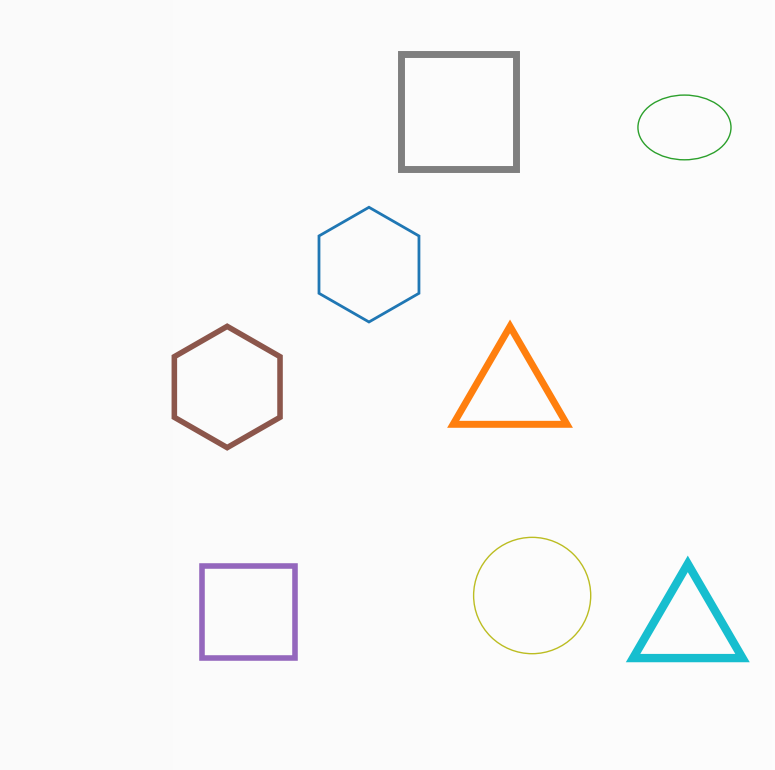[{"shape": "hexagon", "thickness": 1, "radius": 0.37, "center": [0.476, 0.656]}, {"shape": "triangle", "thickness": 2.5, "radius": 0.42, "center": [0.658, 0.491]}, {"shape": "oval", "thickness": 0.5, "radius": 0.3, "center": [0.883, 0.834]}, {"shape": "square", "thickness": 2, "radius": 0.3, "center": [0.32, 0.205]}, {"shape": "hexagon", "thickness": 2, "radius": 0.39, "center": [0.293, 0.497]}, {"shape": "square", "thickness": 2.5, "radius": 0.37, "center": [0.591, 0.855]}, {"shape": "circle", "thickness": 0.5, "radius": 0.38, "center": [0.687, 0.227]}, {"shape": "triangle", "thickness": 3, "radius": 0.41, "center": [0.887, 0.186]}]